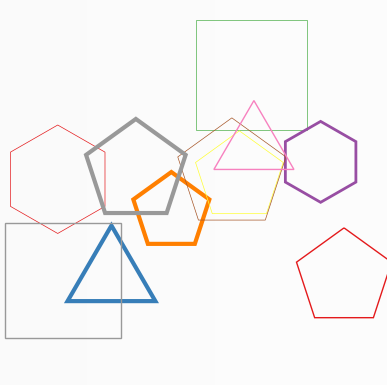[{"shape": "pentagon", "thickness": 1, "radius": 0.64, "center": [0.888, 0.279]}, {"shape": "hexagon", "thickness": 0.5, "radius": 0.7, "center": [0.149, 0.534]}, {"shape": "triangle", "thickness": 3, "radius": 0.65, "center": [0.288, 0.283]}, {"shape": "square", "thickness": 0.5, "radius": 0.72, "center": [0.649, 0.805]}, {"shape": "hexagon", "thickness": 2, "radius": 0.53, "center": [0.827, 0.58]}, {"shape": "pentagon", "thickness": 3, "radius": 0.52, "center": [0.442, 0.45]}, {"shape": "pentagon", "thickness": 0.5, "radius": 0.59, "center": [0.618, 0.541]}, {"shape": "pentagon", "thickness": 0.5, "radius": 0.73, "center": [0.598, 0.547]}, {"shape": "triangle", "thickness": 1, "radius": 0.6, "center": [0.655, 0.62]}, {"shape": "square", "thickness": 1, "radius": 0.74, "center": [0.163, 0.272]}, {"shape": "pentagon", "thickness": 3, "radius": 0.68, "center": [0.351, 0.556]}]